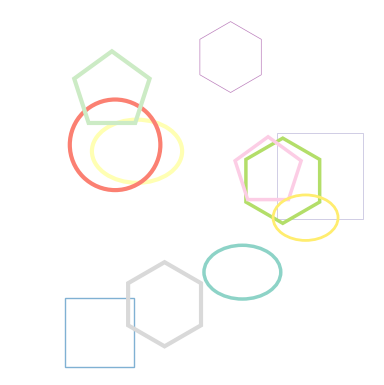[{"shape": "oval", "thickness": 2.5, "radius": 0.5, "center": [0.63, 0.293]}, {"shape": "oval", "thickness": 3, "radius": 0.59, "center": [0.356, 0.607]}, {"shape": "square", "thickness": 0.5, "radius": 0.56, "center": [0.831, 0.542]}, {"shape": "circle", "thickness": 3, "radius": 0.59, "center": [0.299, 0.624]}, {"shape": "square", "thickness": 1, "radius": 0.45, "center": [0.258, 0.136]}, {"shape": "hexagon", "thickness": 2.5, "radius": 0.55, "center": [0.734, 0.531]}, {"shape": "pentagon", "thickness": 2.5, "radius": 0.45, "center": [0.696, 0.555]}, {"shape": "hexagon", "thickness": 3, "radius": 0.55, "center": [0.427, 0.21]}, {"shape": "hexagon", "thickness": 0.5, "radius": 0.46, "center": [0.599, 0.852]}, {"shape": "pentagon", "thickness": 3, "radius": 0.51, "center": [0.291, 0.764]}, {"shape": "oval", "thickness": 2, "radius": 0.42, "center": [0.794, 0.435]}]